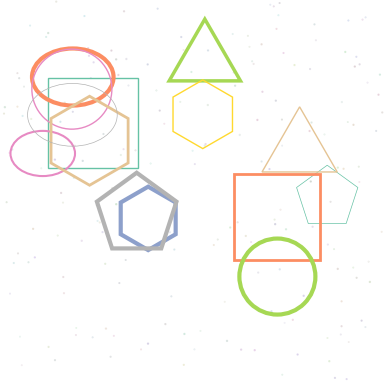[{"shape": "square", "thickness": 1, "radius": 0.59, "center": [0.241, 0.68]}, {"shape": "pentagon", "thickness": 0.5, "radius": 0.42, "center": [0.85, 0.487]}, {"shape": "oval", "thickness": 3, "radius": 0.53, "center": [0.189, 0.8]}, {"shape": "square", "thickness": 2, "radius": 0.56, "center": [0.719, 0.436]}, {"shape": "hexagon", "thickness": 3, "radius": 0.41, "center": [0.385, 0.433]}, {"shape": "oval", "thickness": 1.5, "radius": 0.42, "center": [0.111, 0.601]}, {"shape": "circle", "thickness": 1, "radius": 0.52, "center": [0.187, 0.768]}, {"shape": "circle", "thickness": 3, "radius": 0.49, "center": [0.72, 0.282]}, {"shape": "triangle", "thickness": 2.5, "radius": 0.53, "center": [0.532, 0.843]}, {"shape": "hexagon", "thickness": 1, "radius": 0.45, "center": [0.527, 0.703]}, {"shape": "hexagon", "thickness": 2, "radius": 0.58, "center": [0.233, 0.634]}, {"shape": "triangle", "thickness": 1, "radius": 0.56, "center": [0.778, 0.61]}, {"shape": "pentagon", "thickness": 3, "radius": 0.54, "center": [0.355, 0.443]}, {"shape": "oval", "thickness": 0.5, "radius": 0.58, "center": [0.188, 0.702]}]